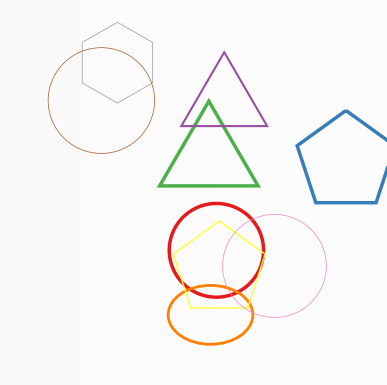[{"shape": "circle", "thickness": 2.5, "radius": 0.61, "center": [0.558, 0.35]}, {"shape": "pentagon", "thickness": 2.5, "radius": 0.66, "center": [0.893, 0.581]}, {"shape": "triangle", "thickness": 2.5, "radius": 0.73, "center": [0.539, 0.59]}, {"shape": "triangle", "thickness": 1.5, "radius": 0.64, "center": [0.579, 0.736]}, {"shape": "oval", "thickness": 2, "radius": 0.55, "center": [0.543, 0.182]}, {"shape": "pentagon", "thickness": 1, "radius": 0.62, "center": [0.566, 0.301]}, {"shape": "circle", "thickness": 0.5, "radius": 0.69, "center": [0.262, 0.739]}, {"shape": "circle", "thickness": 0.5, "radius": 0.67, "center": [0.708, 0.309]}, {"shape": "hexagon", "thickness": 0.5, "radius": 0.52, "center": [0.303, 0.837]}]